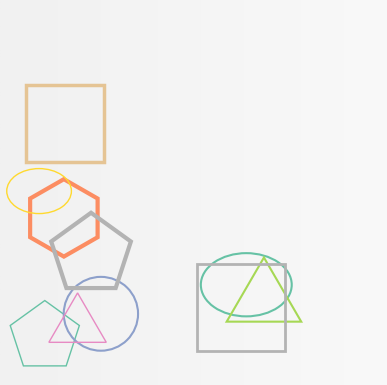[{"shape": "oval", "thickness": 1.5, "radius": 0.59, "center": [0.636, 0.26]}, {"shape": "pentagon", "thickness": 1, "radius": 0.47, "center": [0.116, 0.126]}, {"shape": "hexagon", "thickness": 3, "radius": 0.5, "center": [0.165, 0.434]}, {"shape": "circle", "thickness": 1.5, "radius": 0.48, "center": [0.26, 0.185]}, {"shape": "triangle", "thickness": 1, "radius": 0.43, "center": [0.2, 0.154]}, {"shape": "triangle", "thickness": 1.5, "radius": 0.56, "center": [0.681, 0.22]}, {"shape": "oval", "thickness": 1, "radius": 0.42, "center": [0.101, 0.504]}, {"shape": "square", "thickness": 2.5, "radius": 0.5, "center": [0.168, 0.678]}, {"shape": "square", "thickness": 2, "radius": 0.57, "center": [0.622, 0.201]}, {"shape": "pentagon", "thickness": 3, "radius": 0.54, "center": [0.235, 0.339]}]